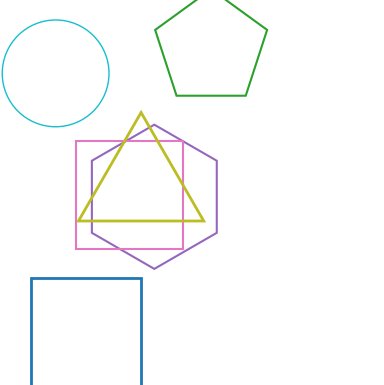[{"shape": "square", "thickness": 2, "radius": 0.71, "center": [0.224, 0.135]}, {"shape": "pentagon", "thickness": 1.5, "radius": 0.76, "center": [0.548, 0.875]}, {"shape": "hexagon", "thickness": 1.5, "radius": 0.94, "center": [0.401, 0.489]}, {"shape": "square", "thickness": 1.5, "radius": 0.7, "center": [0.336, 0.495]}, {"shape": "triangle", "thickness": 2, "radius": 0.94, "center": [0.366, 0.52]}, {"shape": "circle", "thickness": 1, "radius": 0.69, "center": [0.144, 0.809]}]